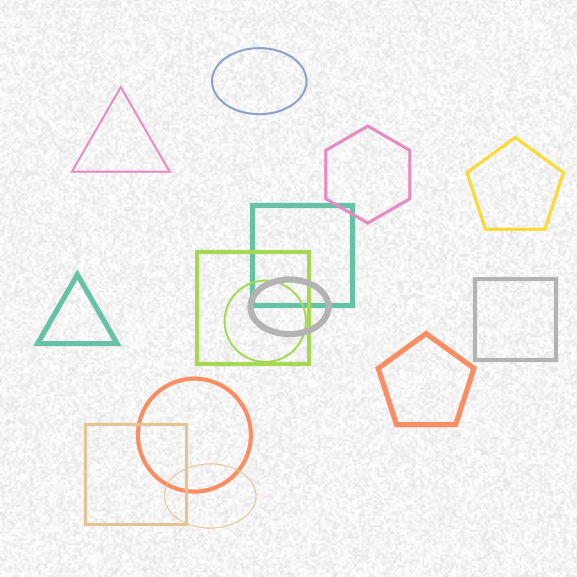[{"shape": "square", "thickness": 2.5, "radius": 0.43, "center": [0.522, 0.558]}, {"shape": "triangle", "thickness": 2.5, "radius": 0.4, "center": [0.134, 0.444]}, {"shape": "circle", "thickness": 2, "radius": 0.49, "center": [0.337, 0.246]}, {"shape": "pentagon", "thickness": 2.5, "radius": 0.44, "center": [0.738, 0.334]}, {"shape": "oval", "thickness": 1, "radius": 0.41, "center": [0.449, 0.859]}, {"shape": "hexagon", "thickness": 1.5, "radius": 0.42, "center": [0.637, 0.697]}, {"shape": "triangle", "thickness": 1, "radius": 0.49, "center": [0.209, 0.751]}, {"shape": "square", "thickness": 2, "radius": 0.49, "center": [0.438, 0.465]}, {"shape": "circle", "thickness": 1, "radius": 0.35, "center": [0.459, 0.443]}, {"shape": "pentagon", "thickness": 1.5, "radius": 0.44, "center": [0.892, 0.673]}, {"shape": "oval", "thickness": 0.5, "radius": 0.4, "center": [0.364, 0.14]}, {"shape": "square", "thickness": 1.5, "radius": 0.44, "center": [0.235, 0.178]}, {"shape": "square", "thickness": 2, "radius": 0.35, "center": [0.892, 0.446]}, {"shape": "oval", "thickness": 3, "radius": 0.34, "center": [0.501, 0.468]}]